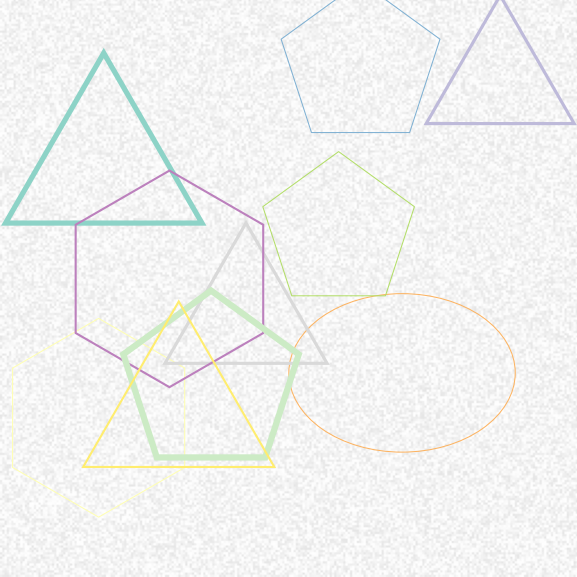[{"shape": "triangle", "thickness": 2.5, "radius": 0.98, "center": [0.18, 0.711]}, {"shape": "hexagon", "thickness": 0.5, "radius": 0.86, "center": [0.171, 0.276]}, {"shape": "triangle", "thickness": 1.5, "radius": 0.74, "center": [0.866, 0.859]}, {"shape": "pentagon", "thickness": 0.5, "radius": 0.72, "center": [0.624, 0.887]}, {"shape": "oval", "thickness": 0.5, "radius": 0.98, "center": [0.696, 0.353]}, {"shape": "pentagon", "thickness": 0.5, "radius": 0.69, "center": [0.586, 0.599]}, {"shape": "triangle", "thickness": 1.5, "radius": 0.81, "center": [0.426, 0.451]}, {"shape": "hexagon", "thickness": 1, "radius": 0.94, "center": [0.293, 0.516]}, {"shape": "pentagon", "thickness": 3, "radius": 0.8, "center": [0.365, 0.336]}, {"shape": "triangle", "thickness": 1, "radius": 0.96, "center": [0.31, 0.286]}]